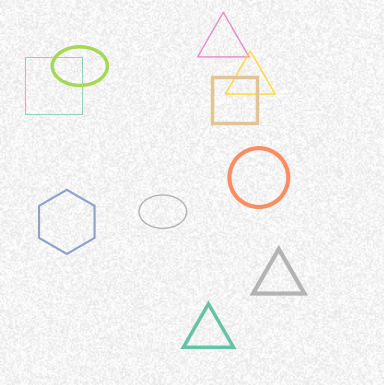[{"shape": "triangle", "thickness": 2.5, "radius": 0.38, "center": [0.541, 0.136]}, {"shape": "square", "thickness": 0.5, "radius": 0.37, "center": [0.138, 0.778]}, {"shape": "circle", "thickness": 3, "radius": 0.38, "center": [0.672, 0.539]}, {"shape": "hexagon", "thickness": 1.5, "radius": 0.42, "center": [0.174, 0.424]}, {"shape": "triangle", "thickness": 1, "radius": 0.39, "center": [0.58, 0.891]}, {"shape": "oval", "thickness": 2.5, "radius": 0.36, "center": [0.207, 0.828]}, {"shape": "triangle", "thickness": 1, "radius": 0.37, "center": [0.65, 0.793]}, {"shape": "square", "thickness": 2.5, "radius": 0.3, "center": [0.609, 0.741]}, {"shape": "oval", "thickness": 1, "radius": 0.31, "center": [0.423, 0.45]}, {"shape": "triangle", "thickness": 3, "radius": 0.39, "center": [0.724, 0.276]}]